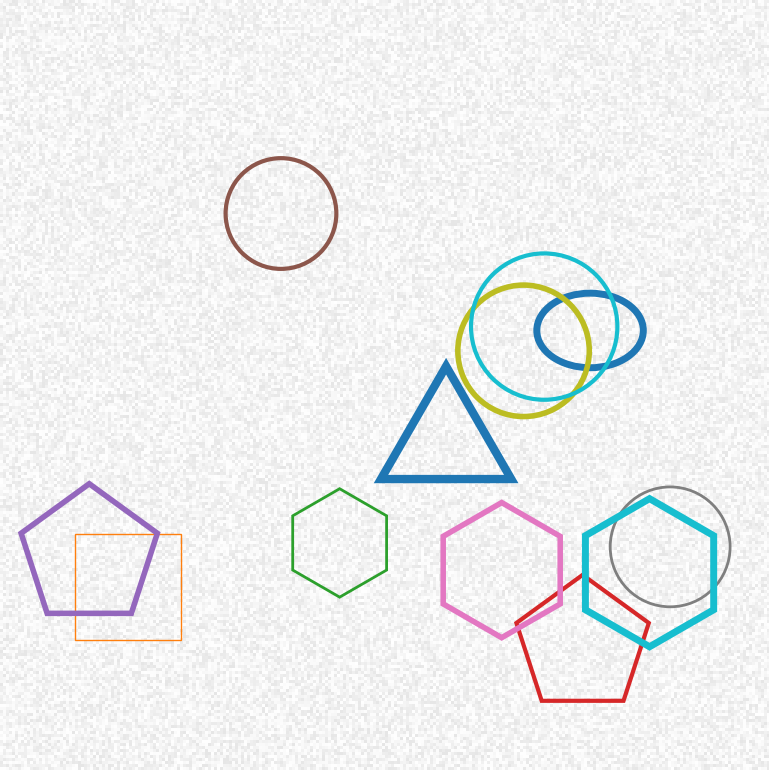[{"shape": "oval", "thickness": 2.5, "radius": 0.35, "center": [0.766, 0.571]}, {"shape": "triangle", "thickness": 3, "radius": 0.49, "center": [0.579, 0.427]}, {"shape": "square", "thickness": 0.5, "radius": 0.35, "center": [0.166, 0.238]}, {"shape": "hexagon", "thickness": 1, "radius": 0.35, "center": [0.441, 0.295]}, {"shape": "pentagon", "thickness": 1.5, "radius": 0.45, "center": [0.757, 0.163]}, {"shape": "pentagon", "thickness": 2, "radius": 0.47, "center": [0.116, 0.279]}, {"shape": "circle", "thickness": 1.5, "radius": 0.36, "center": [0.365, 0.723]}, {"shape": "hexagon", "thickness": 2, "radius": 0.44, "center": [0.652, 0.26]}, {"shape": "circle", "thickness": 1, "radius": 0.39, "center": [0.87, 0.29]}, {"shape": "circle", "thickness": 2, "radius": 0.43, "center": [0.68, 0.544]}, {"shape": "circle", "thickness": 1.5, "radius": 0.48, "center": [0.707, 0.576]}, {"shape": "hexagon", "thickness": 2.5, "radius": 0.48, "center": [0.844, 0.256]}]